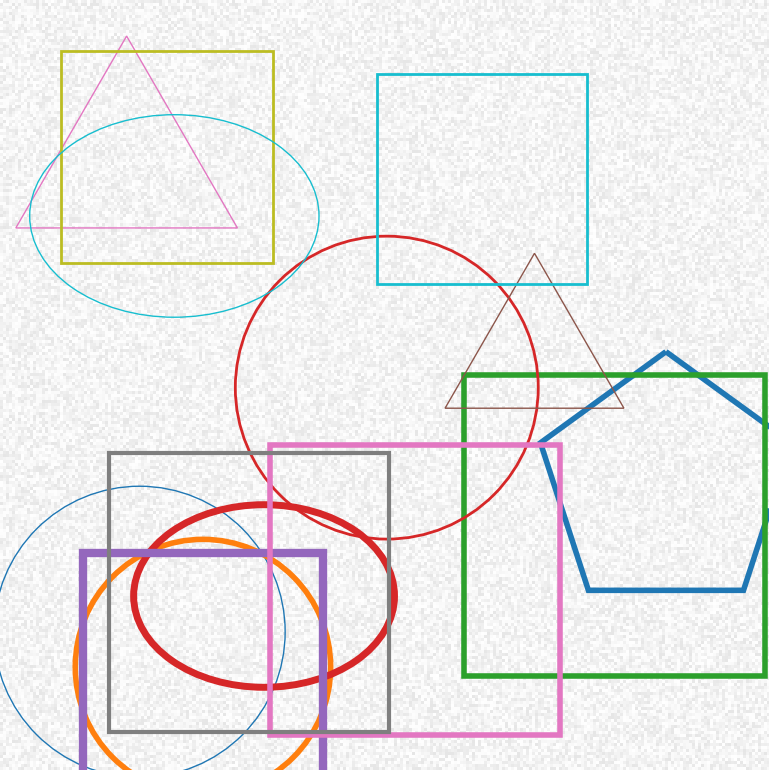[{"shape": "pentagon", "thickness": 2, "radius": 0.86, "center": [0.865, 0.372]}, {"shape": "circle", "thickness": 0.5, "radius": 0.95, "center": [0.181, 0.179]}, {"shape": "circle", "thickness": 2, "radius": 0.83, "center": [0.264, 0.134]}, {"shape": "square", "thickness": 2, "radius": 0.98, "center": [0.798, 0.317]}, {"shape": "circle", "thickness": 1, "radius": 0.98, "center": [0.502, 0.497]}, {"shape": "oval", "thickness": 2.5, "radius": 0.85, "center": [0.343, 0.226]}, {"shape": "square", "thickness": 3, "radius": 0.78, "center": [0.263, 0.126]}, {"shape": "triangle", "thickness": 0.5, "radius": 0.67, "center": [0.694, 0.537]}, {"shape": "triangle", "thickness": 0.5, "radius": 0.83, "center": [0.164, 0.787]}, {"shape": "square", "thickness": 2, "radius": 0.94, "center": [0.539, 0.234]}, {"shape": "square", "thickness": 1.5, "radius": 0.91, "center": [0.323, 0.23]}, {"shape": "square", "thickness": 1, "radius": 0.69, "center": [0.217, 0.796]}, {"shape": "square", "thickness": 1, "radius": 0.68, "center": [0.627, 0.767]}, {"shape": "oval", "thickness": 0.5, "radius": 0.94, "center": [0.226, 0.72]}]